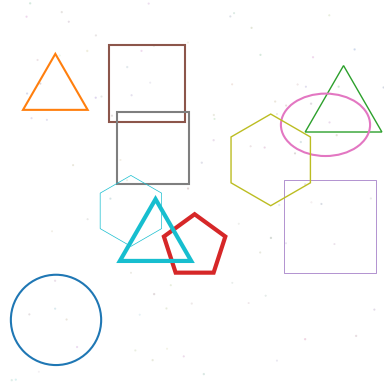[{"shape": "circle", "thickness": 1.5, "radius": 0.59, "center": [0.145, 0.169]}, {"shape": "triangle", "thickness": 1.5, "radius": 0.48, "center": [0.144, 0.763]}, {"shape": "triangle", "thickness": 1, "radius": 0.57, "center": [0.892, 0.715]}, {"shape": "pentagon", "thickness": 3, "radius": 0.42, "center": [0.506, 0.36]}, {"shape": "square", "thickness": 0.5, "radius": 0.6, "center": [0.857, 0.411]}, {"shape": "square", "thickness": 1.5, "radius": 0.5, "center": [0.381, 0.783]}, {"shape": "oval", "thickness": 1.5, "radius": 0.58, "center": [0.845, 0.676]}, {"shape": "square", "thickness": 1.5, "radius": 0.47, "center": [0.397, 0.616]}, {"shape": "hexagon", "thickness": 1, "radius": 0.6, "center": [0.703, 0.585]}, {"shape": "triangle", "thickness": 3, "radius": 0.53, "center": [0.404, 0.376]}, {"shape": "hexagon", "thickness": 0.5, "radius": 0.46, "center": [0.34, 0.452]}]